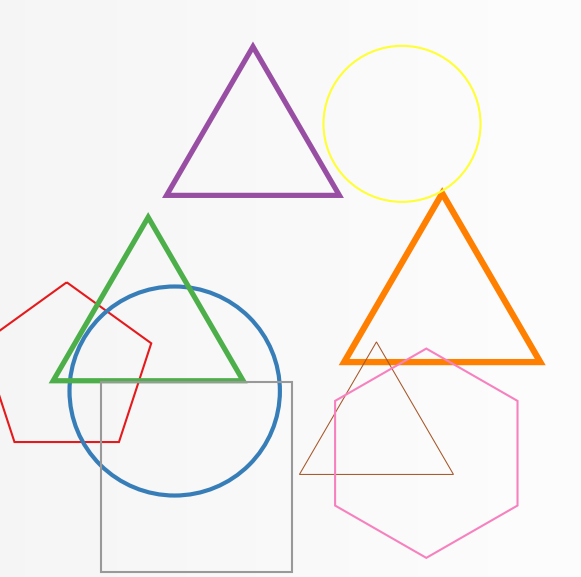[{"shape": "pentagon", "thickness": 1, "radius": 0.76, "center": [0.115, 0.357]}, {"shape": "circle", "thickness": 2, "radius": 0.9, "center": [0.301, 0.322]}, {"shape": "triangle", "thickness": 2.5, "radius": 0.94, "center": [0.255, 0.434]}, {"shape": "triangle", "thickness": 2.5, "radius": 0.86, "center": [0.435, 0.747]}, {"shape": "triangle", "thickness": 3, "radius": 0.97, "center": [0.761, 0.47]}, {"shape": "circle", "thickness": 1, "radius": 0.68, "center": [0.692, 0.785]}, {"shape": "triangle", "thickness": 0.5, "radius": 0.77, "center": [0.648, 0.254]}, {"shape": "hexagon", "thickness": 1, "radius": 0.91, "center": [0.733, 0.214]}, {"shape": "square", "thickness": 1, "radius": 0.82, "center": [0.338, 0.173]}]